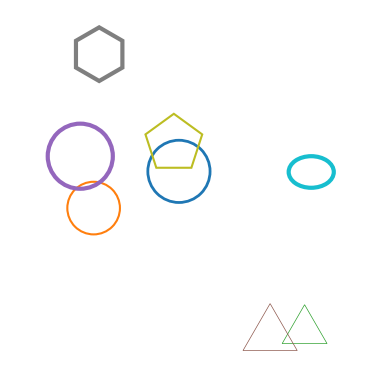[{"shape": "circle", "thickness": 2, "radius": 0.4, "center": [0.465, 0.555]}, {"shape": "circle", "thickness": 1.5, "radius": 0.34, "center": [0.243, 0.46]}, {"shape": "triangle", "thickness": 0.5, "radius": 0.34, "center": [0.791, 0.141]}, {"shape": "circle", "thickness": 3, "radius": 0.42, "center": [0.209, 0.594]}, {"shape": "triangle", "thickness": 0.5, "radius": 0.41, "center": [0.702, 0.13]}, {"shape": "hexagon", "thickness": 3, "radius": 0.35, "center": [0.258, 0.859]}, {"shape": "pentagon", "thickness": 1.5, "radius": 0.39, "center": [0.452, 0.627]}, {"shape": "oval", "thickness": 3, "radius": 0.29, "center": [0.808, 0.553]}]